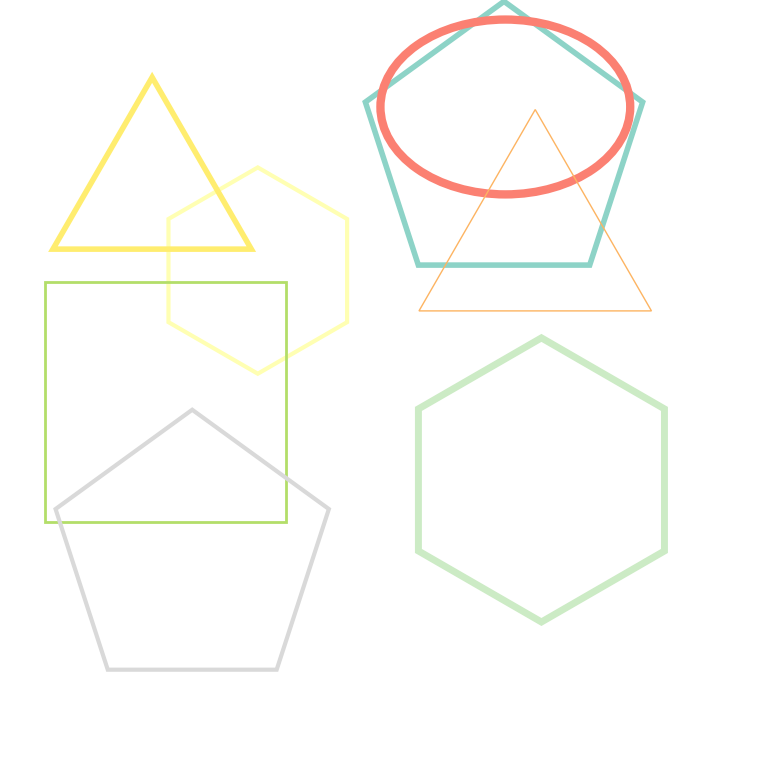[{"shape": "pentagon", "thickness": 2, "radius": 0.95, "center": [0.655, 0.809]}, {"shape": "hexagon", "thickness": 1.5, "radius": 0.67, "center": [0.335, 0.649]}, {"shape": "oval", "thickness": 3, "radius": 0.81, "center": [0.656, 0.861]}, {"shape": "triangle", "thickness": 0.5, "radius": 0.87, "center": [0.695, 0.683]}, {"shape": "square", "thickness": 1, "radius": 0.78, "center": [0.215, 0.478]}, {"shape": "pentagon", "thickness": 1.5, "radius": 0.93, "center": [0.25, 0.281]}, {"shape": "hexagon", "thickness": 2.5, "radius": 0.92, "center": [0.703, 0.377]}, {"shape": "triangle", "thickness": 2, "radius": 0.74, "center": [0.198, 0.751]}]